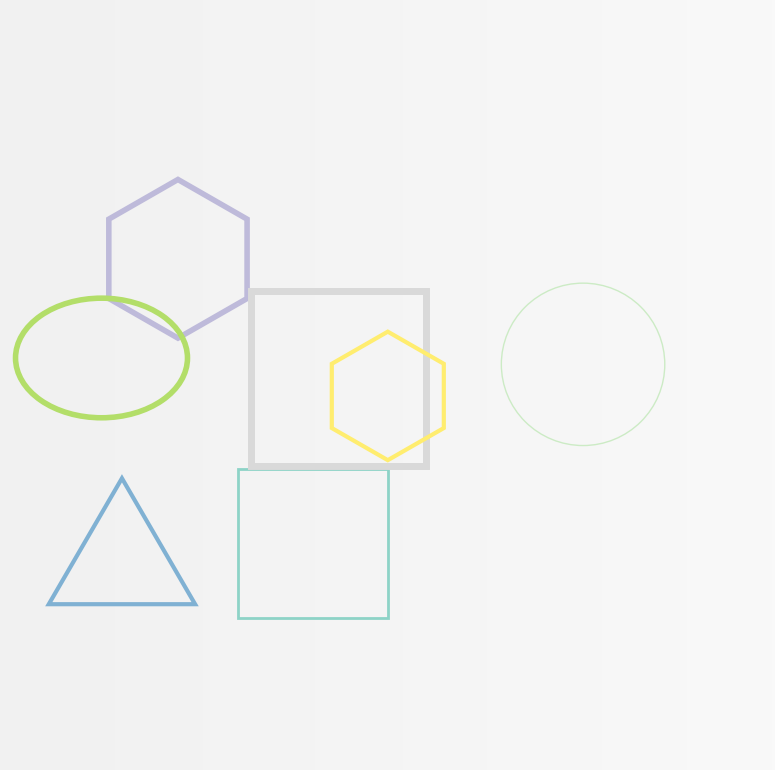[{"shape": "square", "thickness": 1, "radius": 0.48, "center": [0.404, 0.294]}, {"shape": "hexagon", "thickness": 2, "radius": 0.52, "center": [0.23, 0.664]}, {"shape": "triangle", "thickness": 1.5, "radius": 0.55, "center": [0.157, 0.27]}, {"shape": "oval", "thickness": 2, "radius": 0.55, "center": [0.131, 0.535]}, {"shape": "square", "thickness": 2.5, "radius": 0.57, "center": [0.437, 0.508]}, {"shape": "circle", "thickness": 0.5, "radius": 0.53, "center": [0.752, 0.527]}, {"shape": "hexagon", "thickness": 1.5, "radius": 0.42, "center": [0.5, 0.486]}]